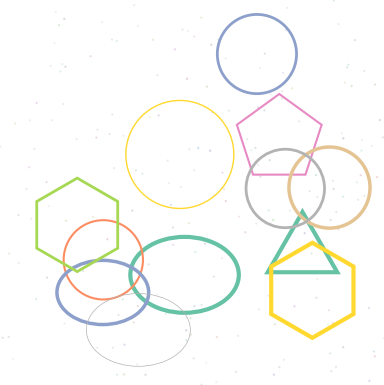[{"shape": "oval", "thickness": 3, "radius": 0.7, "center": [0.479, 0.286]}, {"shape": "triangle", "thickness": 3, "radius": 0.52, "center": [0.786, 0.345]}, {"shape": "circle", "thickness": 1.5, "radius": 0.51, "center": [0.268, 0.325]}, {"shape": "oval", "thickness": 2.5, "radius": 0.6, "center": [0.267, 0.24]}, {"shape": "circle", "thickness": 2, "radius": 0.51, "center": [0.667, 0.86]}, {"shape": "pentagon", "thickness": 1.5, "radius": 0.58, "center": [0.725, 0.64]}, {"shape": "hexagon", "thickness": 2, "radius": 0.61, "center": [0.201, 0.416]}, {"shape": "circle", "thickness": 1, "radius": 0.7, "center": [0.467, 0.599]}, {"shape": "hexagon", "thickness": 3, "radius": 0.62, "center": [0.811, 0.246]}, {"shape": "circle", "thickness": 2.5, "radius": 0.53, "center": [0.856, 0.513]}, {"shape": "circle", "thickness": 2, "radius": 0.51, "center": [0.741, 0.51]}, {"shape": "oval", "thickness": 0.5, "radius": 0.68, "center": [0.359, 0.143]}]